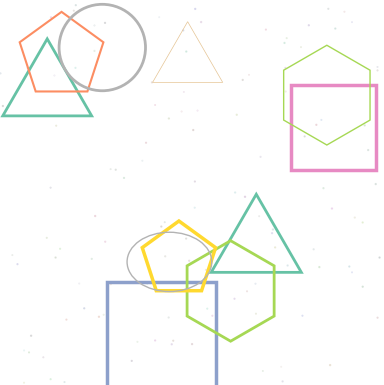[{"shape": "triangle", "thickness": 2, "radius": 0.67, "center": [0.123, 0.766]}, {"shape": "triangle", "thickness": 2, "radius": 0.68, "center": [0.666, 0.36]}, {"shape": "pentagon", "thickness": 1.5, "radius": 0.57, "center": [0.16, 0.855]}, {"shape": "square", "thickness": 2.5, "radius": 0.71, "center": [0.42, 0.127]}, {"shape": "square", "thickness": 2.5, "radius": 0.55, "center": [0.867, 0.668]}, {"shape": "hexagon", "thickness": 1, "radius": 0.65, "center": [0.849, 0.753]}, {"shape": "hexagon", "thickness": 2, "radius": 0.65, "center": [0.599, 0.244]}, {"shape": "pentagon", "thickness": 2.5, "radius": 0.5, "center": [0.465, 0.326]}, {"shape": "triangle", "thickness": 0.5, "radius": 0.53, "center": [0.487, 0.839]}, {"shape": "oval", "thickness": 1, "radius": 0.55, "center": [0.44, 0.32]}, {"shape": "circle", "thickness": 2, "radius": 0.56, "center": [0.266, 0.877]}]